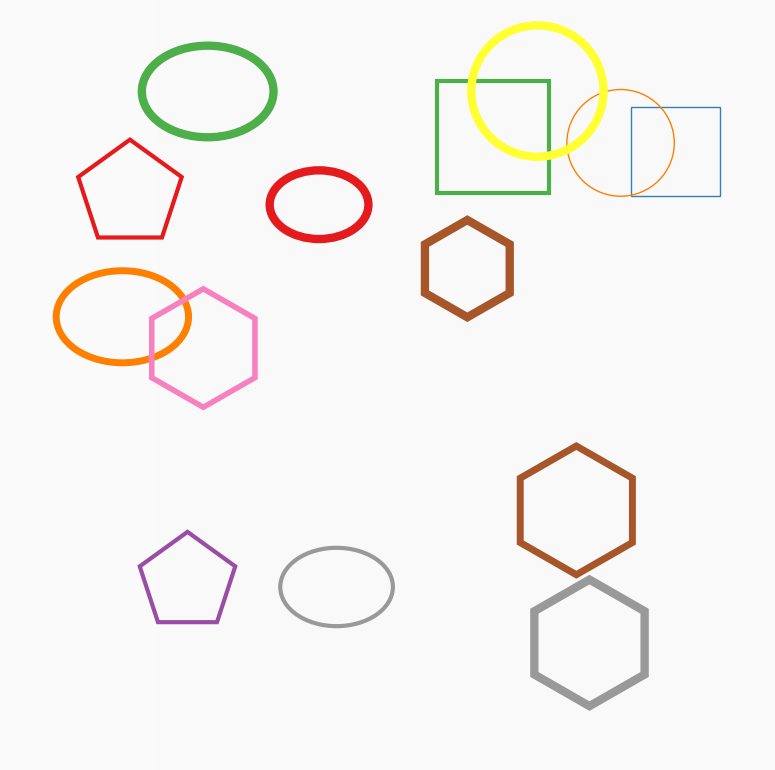[{"shape": "pentagon", "thickness": 1.5, "radius": 0.35, "center": [0.168, 0.748]}, {"shape": "oval", "thickness": 3, "radius": 0.32, "center": [0.412, 0.734]}, {"shape": "square", "thickness": 0.5, "radius": 0.29, "center": [0.872, 0.803]}, {"shape": "oval", "thickness": 3, "radius": 0.42, "center": [0.268, 0.881]}, {"shape": "square", "thickness": 1.5, "radius": 0.36, "center": [0.636, 0.822]}, {"shape": "pentagon", "thickness": 1.5, "radius": 0.32, "center": [0.242, 0.244]}, {"shape": "circle", "thickness": 0.5, "radius": 0.35, "center": [0.801, 0.814]}, {"shape": "oval", "thickness": 2.5, "radius": 0.43, "center": [0.158, 0.589]}, {"shape": "circle", "thickness": 3, "radius": 0.43, "center": [0.693, 0.882]}, {"shape": "hexagon", "thickness": 3, "radius": 0.32, "center": [0.603, 0.651]}, {"shape": "hexagon", "thickness": 2.5, "radius": 0.42, "center": [0.744, 0.337]}, {"shape": "hexagon", "thickness": 2, "radius": 0.38, "center": [0.262, 0.548]}, {"shape": "oval", "thickness": 1.5, "radius": 0.36, "center": [0.434, 0.238]}, {"shape": "hexagon", "thickness": 3, "radius": 0.41, "center": [0.761, 0.165]}]